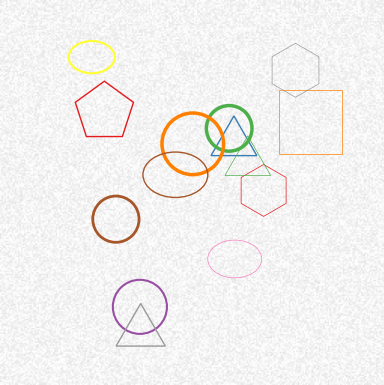[{"shape": "hexagon", "thickness": 0.5, "radius": 0.34, "center": [0.685, 0.505]}, {"shape": "pentagon", "thickness": 1, "radius": 0.4, "center": [0.271, 0.71]}, {"shape": "triangle", "thickness": 1, "radius": 0.34, "center": [0.608, 0.63]}, {"shape": "circle", "thickness": 2.5, "radius": 0.3, "center": [0.595, 0.667]}, {"shape": "triangle", "thickness": 0.5, "radius": 0.34, "center": [0.644, 0.579]}, {"shape": "circle", "thickness": 1.5, "radius": 0.35, "center": [0.363, 0.203]}, {"shape": "square", "thickness": 0.5, "radius": 0.41, "center": [0.807, 0.683]}, {"shape": "circle", "thickness": 2.5, "radius": 0.4, "center": [0.501, 0.626]}, {"shape": "oval", "thickness": 1.5, "radius": 0.3, "center": [0.238, 0.852]}, {"shape": "oval", "thickness": 1, "radius": 0.42, "center": [0.456, 0.546]}, {"shape": "circle", "thickness": 2, "radius": 0.3, "center": [0.301, 0.431]}, {"shape": "oval", "thickness": 0.5, "radius": 0.35, "center": [0.61, 0.327]}, {"shape": "hexagon", "thickness": 0.5, "radius": 0.35, "center": [0.768, 0.817]}, {"shape": "triangle", "thickness": 1, "radius": 0.37, "center": [0.365, 0.138]}]